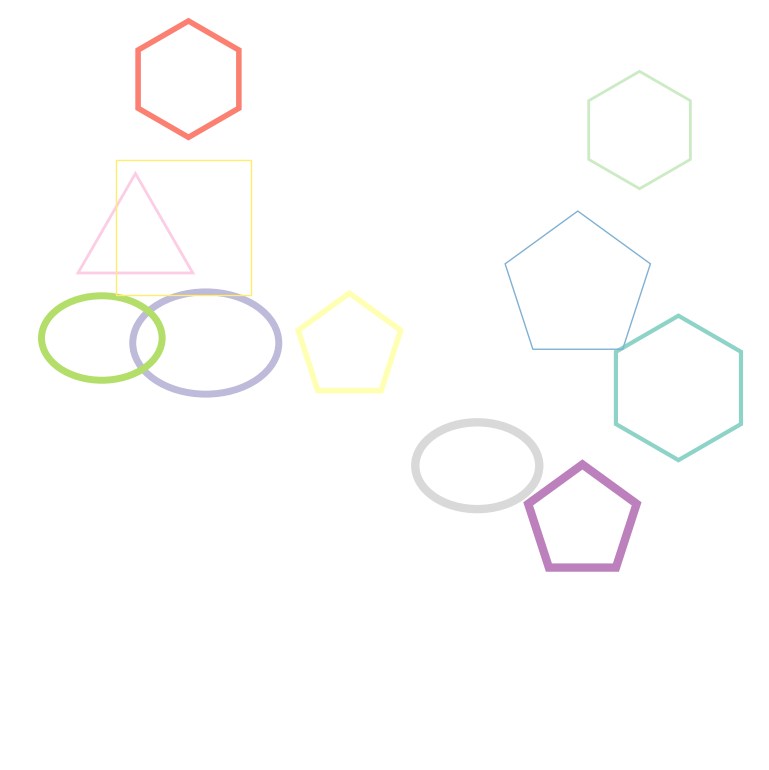[{"shape": "hexagon", "thickness": 1.5, "radius": 0.47, "center": [0.881, 0.496]}, {"shape": "pentagon", "thickness": 2, "radius": 0.35, "center": [0.454, 0.549]}, {"shape": "oval", "thickness": 2.5, "radius": 0.47, "center": [0.267, 0.555]}, {"shape": "hexagon", "thickness": 2, "radius": 0.38, "center": [0.245, 0.897]}, {"shape": "pentagon", "thickness": 0.5, "radius": 0.5, "center": [0.75, 0.627]}, {"shape": "oval", "thickness": 2.5, "radius": 0.39, "center": [0.132, 0.561]}, {"shape": "triangle", "thickness": 1, "radius": 0.43, "center": [0.176, 0.689]}, {"shape": "oval", "thickness": 3, "radius": 0.4, "center": [0.62, 0.395]}, {"shape": "pentagon", "thickness": 3, "radius": 0.37, "center": [0.756, 0.323]}, {"shape": "hexagon", "thickness": 1, "radius": 0.38, "center": [0.831, 0.831]}, {"shape": "square", "thickness": 0.5, "radius": 0.44, "center": [0.238, 0.704]}]